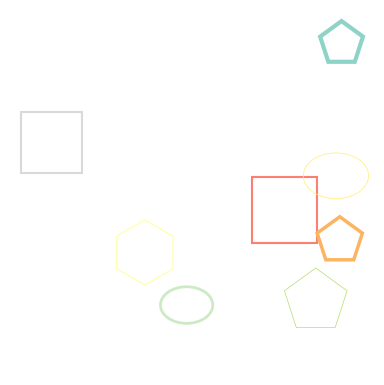[{"shape": "pentagon", "thickness": 3, "radius": 0.29, "center": [0.887, 0.887]}, {"shape": "hexagon", "thickness": 1, "radius": 0.42, "center": [0.376, 0.344]}, {"shape": "square", "thickness": 1.5, "radius": 0.43, "center": [0.739, 0.455]}, {"shape": "pentagon", "thickness": 2.5, "radius": 0.31, "center": [0.883, 0.375]}, {"shape": "pentagon", "thickness": 0.5, "radius": 0.43, "center": [0.82, 0.218]}, {"shape": "square", "thickness": 1.5, "radius": 0.39, "center": [0.134, 0.63]}, {"shape": "oval", "thickness": 2, "radius": 0.34, "center": [0.485, 0.208]}, {"shape": "oval", "thickness": 0.5, "radius": 0.42, "center": [0.873, 0.543]}]